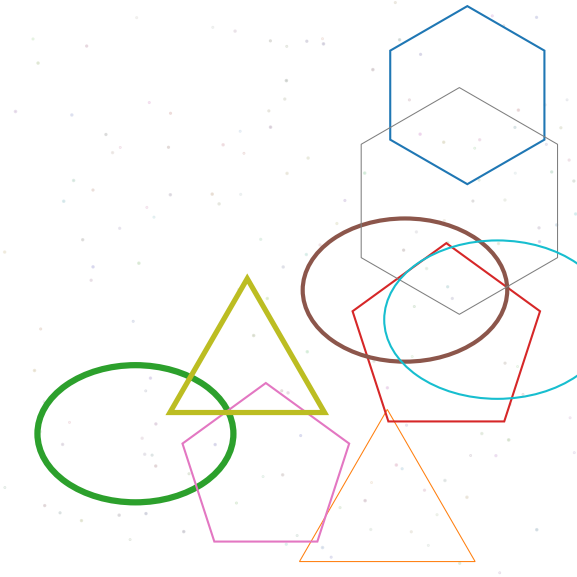[{"shape": "hexagon", "thickness": 1, "radius": 0.77, "center": [0.809, 0.834]}, {"shape": "triangle", "thickness": 0.5, "radius": 0.88, "center": [0.671, 0.115]}, {"shape": "oval", "thickness": 3, "radius": 0.85, "center": [0.235, 0.248]}, {"shape": "pentagon", "thickness": 1, "radius": 0.85, "center": [0.773, 0.407]}, {"shape": "oval", "thickness": 2, "radius": 0.89, "center": [0.701, 0.497]}, {"shape": "pentagon", "thickness": 1, "radius": 0.76, "center": [0.46, 0.184]}, {"shape": "hexagon", "thickness": 0.5, "radius": 0.98, "center": [0.795, 0.651]}, {"shape": "triangle", "thickness": 2.5, "radius": 0.77, "center": [0.428, 0.362]}, {"shape": "oval", "thickness": 1, "radius": 0.98, "center": [0.861, 0.446]}]